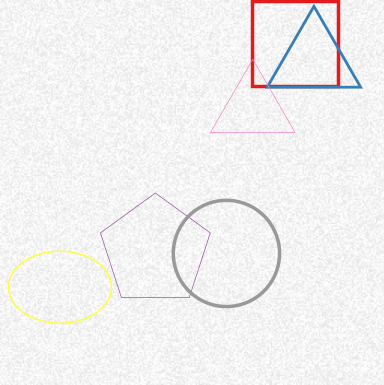[{"shape": "square", "thickness": 2.5, "radius": 0.55, "center": [0.766, 0.887]}, {"shape": "triangle", "thickness": 2, "radius": 0.7, "center": [0.815, 0.844]}, {"shape": "pentagon", "thickness": 0.5, "radius": 0.75, "center": [0.404, 0.349]}, {"shape": "oval", "thickness": 1, "radius": 0.67, "center": [0.156, 0.254]}, {"shape": "triangle", "thickness": 0.5, "radius": 0.63, "center": [0.657, 0.719]}, {"shape": "circle", "thickness": 2.5, "radius": 0.69, "center": [0.588, 0.342]}]